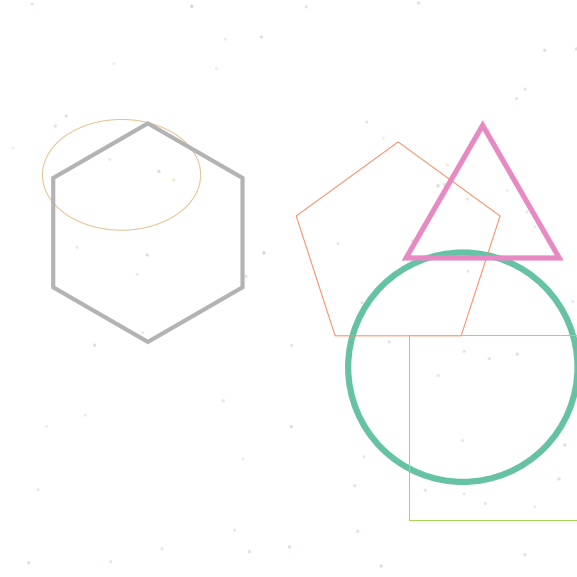[{"shape": "circle", "thickness": 3, "radius": 0.99, "center": [0.801, 0.363]}, {"shape": "pentagon", "thickness": 0.5, "radius": 0.93, "center": [0.689, 0.568]}, {"shape": "triangle", "thickness": 2.5, "radius": 0.77, "center": [0.836, 0.629]}, {"shape": "square", "thickness": 0.5, "radius": 0.8, "center": [0.868, 0.26]}, {"shape": "oval", "thickness": 0.5, "radius": 0.68, "center": [0.21, 0.696]}, {"shape": "hexagon", "thickness": 2, "radius": 0.95, "center": [0.256, 0.596]}]